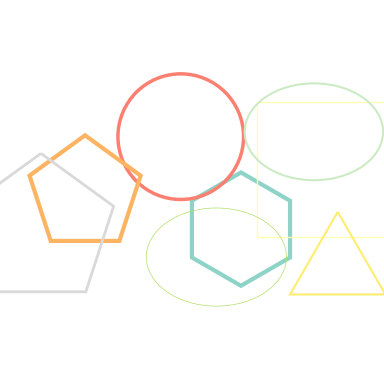[{"shape": "hexagon", "thickness": 3, "radius": 0.74, "center": [0.626, 0.405]}, {"shape": "square", "thickness": 1, "radius": 0.88, "center": [0.843, 0.559]}, {"shape": "circle", "thickness": 2.5, "radius": 0.82, "center": [0.469, 0.645]}, {"shape": "pentagon", "thickness": 3, "radius": 0.76, "center": [0.221, 0.497]}, {"shape": "oval", "thickness": 0.5, "radius": 0.91, "center": [0.562, 0.332]}, {"shape": "pentagon", "thickness": 2, "radius": 0.99, "center": [0.106, 0.403]}, {"shape": "oval", "thickness": 1.5, "radius": 0.9, "center": [0.815, 0.658]}, {"shape": "triangle", "thickness": 1.5, "radius": 0.71, "center": [0.877, 0.307]}]